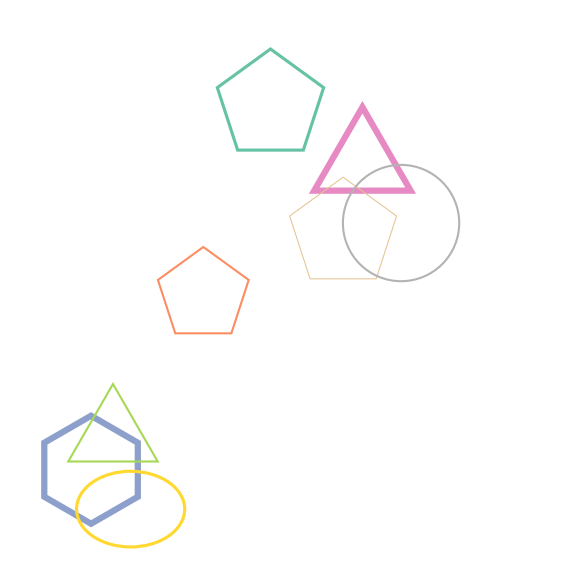[{"shape": "pentagon", "thickness": 1.5, "radius": 0.48, "center": [0.468, 0.818]}, {"shape": "pentagon", "thickness": 1, "radius": 0.41, "center": [0.352, 0.489]}, {"shape": "hexagon", "thickness": 3, "radius": 0.47, "center": [0.158, 0.186]}, {"shape": "triangle", "thickness": 3, "radius": 0.48, "center": [0.628, 0.717]}, {"shape": "triangle", "thickness": 1, "radius": 0.45, "center": [0.196, 0.245]}, {"shape": "oval", "thickness": 1.5, "radius": 0.47, "center": [0.226, 0.118]}, {"shape": "pentagon", "thickness": 0.5, "radius": 0.49, "center": [0.594, 0.595]}, {"shape": "circle", "thickness": 1, "radius": 0.5, "center": [0.694, 0.613]}]